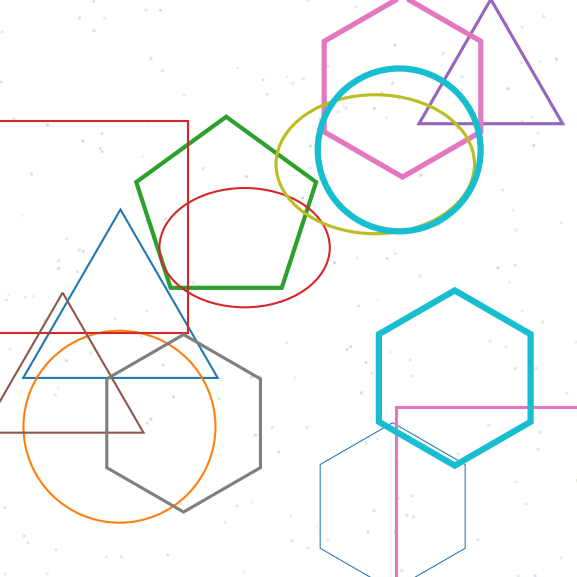[{"shape": "hexagon", "thickness": 0.5, "radius": 0.72, "center": [0.68, 0.122]}, {"shape": "triangle", "thickness": 1, "radius": 0.97, "center": [0.209, 0.442]}, {"shape": "circle", "thickness": 1, "radius": 0.83, "center": [0.207, 0.26]}, {"shape": "pentagon", "thickness": 2, "radius": 0.82, "center": [0.392, 0.633]}, {"shape": "oval", "thickness": 1, "radius": 0.74, "center": [0.424, 0.57]}, {"shape": "square", "thickness": 1, "radius": 0.92, "center": [0.142, 0.606]}, {"shape": "triangle", "thickness": 1.5, "radius": 0.72, "center": [0.85, 0.857]}, {"shape": "triangle", "thickness": 1, "radius": 0.81, "center": [0.108, 0.331]}, {"shape": "square", "thickness": 1.5, "radius": 0.83, "center": [0.85, 0.13]}, {"shape": "hexagon", "thickness": 2.5, "radius": 0.78, "center": [0.697, 0.849]}, {"shape": "hexagon", "thickness": 1.5, "radius": 0.77, "center": [0.318, 0.266]}, {"shape": "oval", "thickness": 1.5, "radius": 0.86, "center": [0.65, 0.715]}, {"shape": "hexagon", "thickness": 3, "radius": 0.76, "center": [0.787, 0.345]}, {"shape": "circle", "thickness": 3, "radius": 0.7, "center": [0.691, 0.74]}]